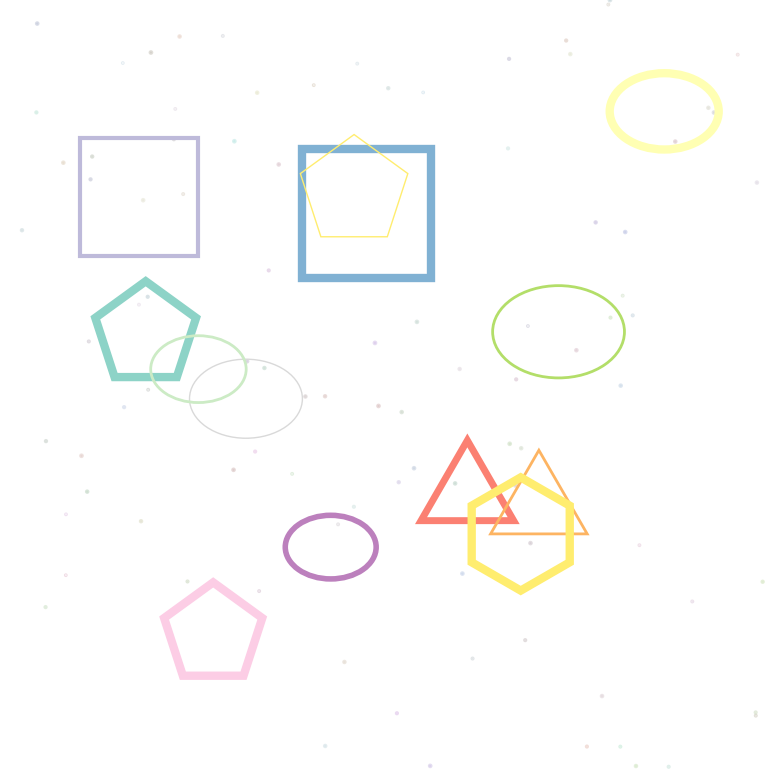[{"shape": "pentagon", "thickness": 3, "radius": 0.34, "center": [0.189, 0.566]}, {"shape": "oval", "thickness": 3, "radius": 0.35, "center": [0.863, 0.855]}, {"shape": "square", "thickness": 1.5, "radius": 0.38, "center": [0.18, 0.744]}, {"shape": "triangle", "thickness": 2.5, "radius": 0.35, "center": [0.607, 0.359]}, {"shape": "square", "thickness": 3, "radius": 0.42, "center": [0.475, 0.723]}, {"shape": "triangle", "thickness": 1, "radius": 0.36, "center": [0.7, 0.343]}, {"shape": "oval", "thickness": 1, "radius": 0.43, "center": [0.725, 0.569]}, {"shape": "pentagon", "thickness": 3, "radius": 0.34, "center": [0.277, 0.177]}, {"shape": "oval", "thickness": 0.5, "radius": 0.37, "center": [0.319, 0.482]}, {"shape": "oval", "thickness": 2, "radius": 0.3, "center": [0.429, 0.289]}, {"shape": "oval", "thickness": 1, "radius": 0.31, "center": [0.258, 0.521]}, {"shape": "hexagon", "thickness": 3, "radius": 0.37, "center": [0.676, 0.307]}, {"shape": "pentagon", "thickness": 0.5, "radius": 0.37, "center": [0.46, 0.752]}]